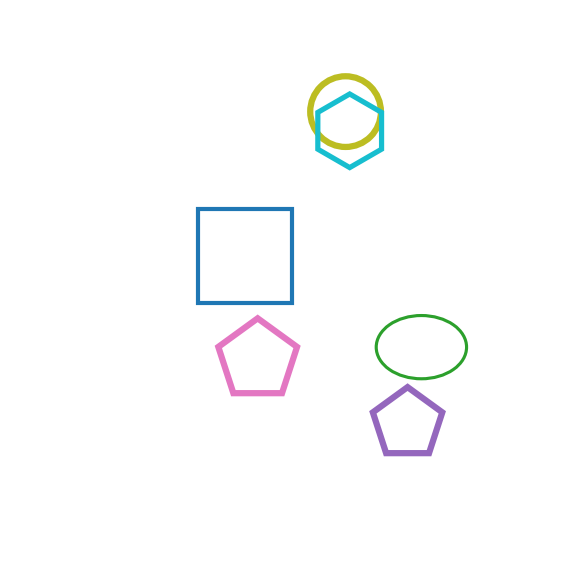[{"shape": "square", "thickness": 2, "radius": 0.41, "center": [0.424, 0.556]}, {"shape": "oval", "thickness": 1.5, "radius": 0.39, "center": [0.73, 0.398]}, {"shape": "pentagon", "thickness": 3, "radius": 0.32, "center": [0.706, 0.266]}, {"shape": "pentagon", "thickness": 3, "radius": 0.36, "center": [0.446, 0.376]}, {"shape": "circle", "thickness": 3, "radius": 0.31, "center": [0.598, 0.806]}, {"shape": "hexagon", "thickness": 2.5, "radius": 0.32, "center": [0.606, 0.773]}]